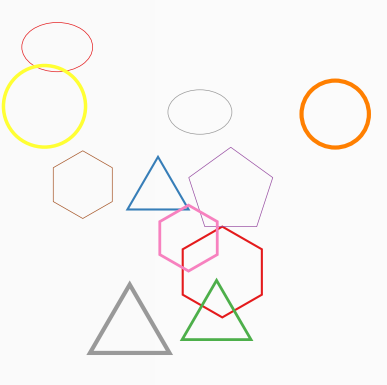[{"shape": "oval", "thickness": 0.5, "radius": 0.46, "center": [0.148, 0.878]}, {"shape": "hexagon", "thickness": 1.5, "radius": 0.59, "center": [0.574, 0.294]}, {"shape": "triangle", "thickness": 1.5, "radius": 0.46, "center": [0.408, 0.501]}, {"shape": "triangle", "thickness": 2, "radius": 0.51, "center": [0.559, 0.169]}, {"shape": "pentagon", "thickness": 0.5, "radius": 0.57, "center": [0.596, 0.504]}, {"shape": "circle", "thickness": 3, "radius": 0.43, "center": [0.865, 0.704]}, {"shape": "circle", "thickness": 2.5, "radius": 0.53, "center": [0.115, 0.724]}, {"shape": "hexagon", "thickness": 0.5, "radius": 0.44, "center": [0.214, 0.52]}, {"shape": "hexagon", "thickness": 2, "radius": 0.43, "center": [0.487, 0.382]}, {"shape": "oval", "thickness": 0.5, "radius": 0.41, "center": [0.516, 0.709]}, {"shape": "triangle", "thickness": 3, "radius": 0.59, "center": [0.335, 0.142]}]